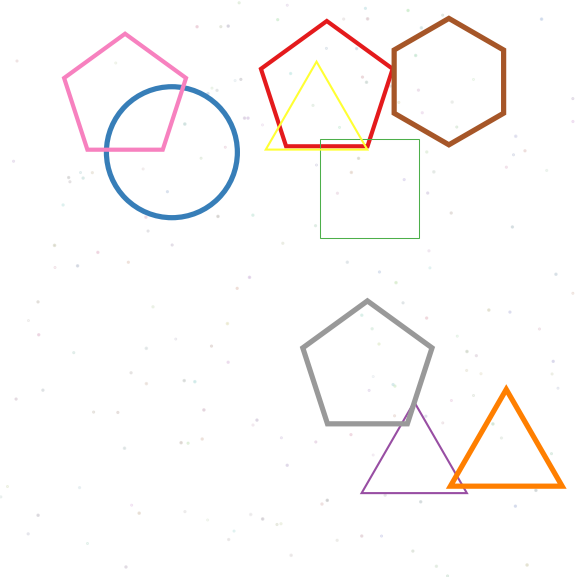[{"shape": "pentagon", "thickness": 2, "radius": 0.6, "center": [0.566, 0.843]}, {"shape": "circle", "thickness": 2.5, "radius": 0.57, "center": [0.298, 0.736]}, {"shape": "square", "thickness": 0.5, "radius": 0.43, "center": [0.64, 0.673]}, {"shape": "triangle", "thickness": 1, "radius": 0.53, "center": [0.717, 0.198]}, {"shape": "triangle", "thickness": 2.5, "radius": 0.56, "center": [0.877, 0.213]}, {"shape": "triangle", "thickness": 1, "radius": 0.51, "center": [0.548, 0.791]}, {"shape": "hexagon", "thickness": 2.5, "radius": 0.55, "center": [0.777, 0.858]}, {"shape": "pentagon", "thickness": 2, "radius": 0.55, "center": [0.217, 0.83]}, {"shape": "pentagon", "thickness": 2.5, "radius": 0.59, "center": [0.636, 0.36]}]